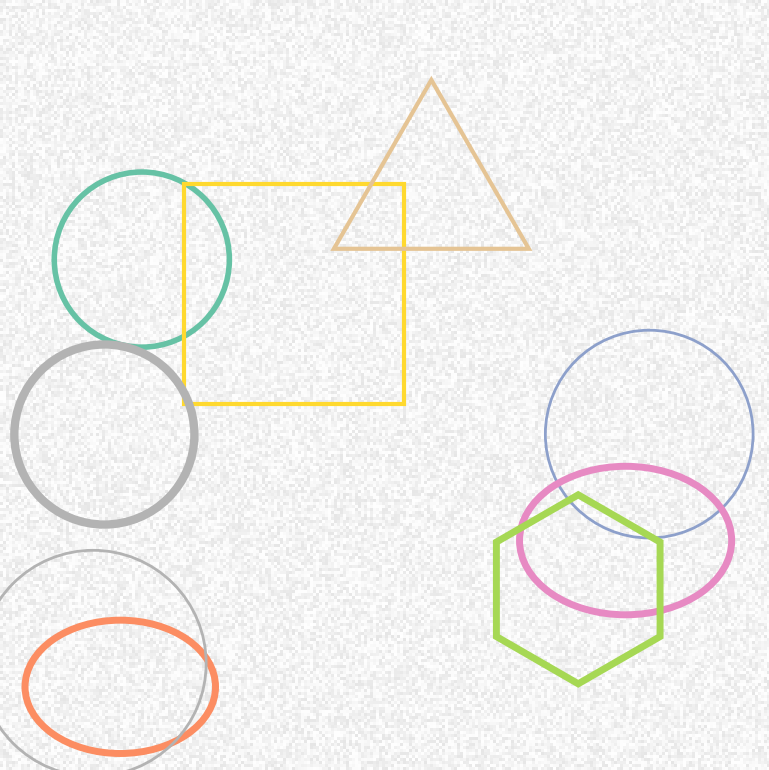[{"shape": "circle", "thickness": 2, "radius": 0.57, "center": [0.184, 0.663]}, {"shape": "oval", "thickness": 2.5, "radius": 0.62, "center": [0.156, 0.108]}, {"shape": "circle", "thickness": 1, "radius": 0.67, "center": [0.843, 0.436]}, {"shape": "oval", "thickness": 2.5, "radius": 0.69, "center": [0.812, 0.298]}, {"shape": "hexagon", "thickness": 2.5, "radius": 0.61, "center": [0.751, 0.235]}, {"shape": "square", "thickness": 1.5, "radius": 0.71, "center": [0.382, 0.618]}, {"shape": "triangle", "thickness": 1.5, "radius": 0.73, "center": [0.56, 0.75]}, {"shape": "circle", "thickness": 1, "radius": 0.73, "center": [0.121, 0.138]}, {"shape": "circle", "thickness": 3, "radius": 0.58, "center": [0.136, 0.436]}]